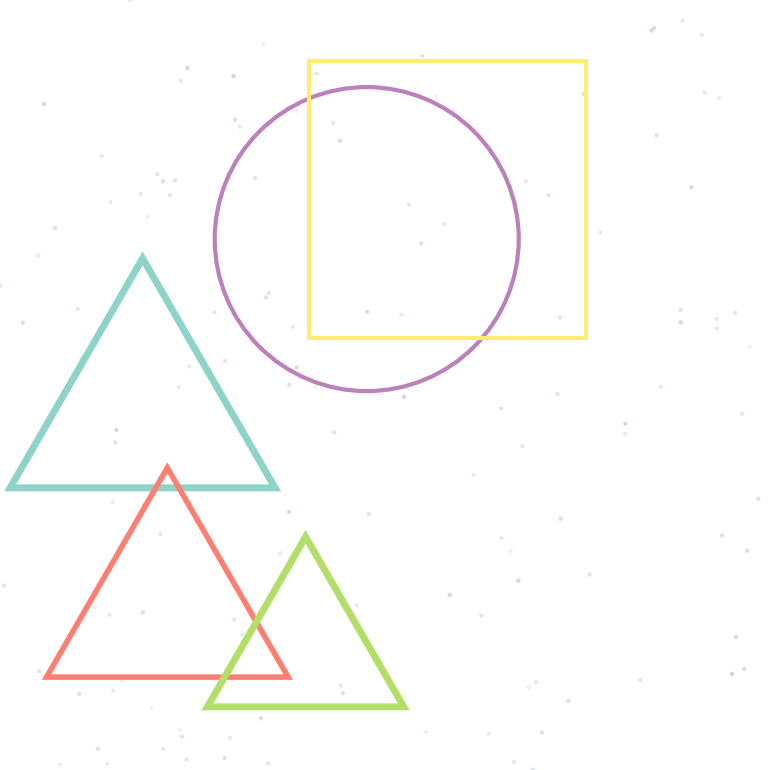[{"shape": "triangle", "thickness": 2.5, "radius": 0.99, "center": [0.185, 0.466]}, {"shape": "triangle", "thickness": 2, "radius": 0.91, "center": [0.217, 0.211]}, {"shape": "triangle", "thickness": 2.5, "radius": 0.74, "center": [0.397, 0.156]}, {"shape": "circle", "thickness": 1.5, "radius": 0.99, "center": [0.476, 0.689]}, {"shape": "square", "thickness": 1.5, "radius": 0.9, "center": [0.581, 0.741]}]